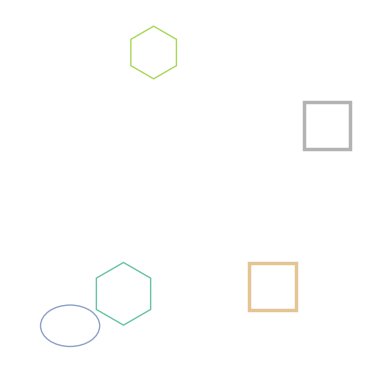[{"shape": "hexagon", "thickness": 1, "radius": 0.41, "center": [0.321, 0.237]}, {"shape": "oval", "thickness": 1, "radius": 0.38, "center": [0.182, 0.154]}, {"shape": "hexagon", "thickness": 1, "radius": 0.34, "center": [0.399, 0.864]}, {"shape": "square", "thickness": 2.5, "radius": 0.31, "center": [0.708, 0.256]}, {"shape": "square", "thickness": 2.5, "radius": 0.3, "center": [0.849, 0.674]}]